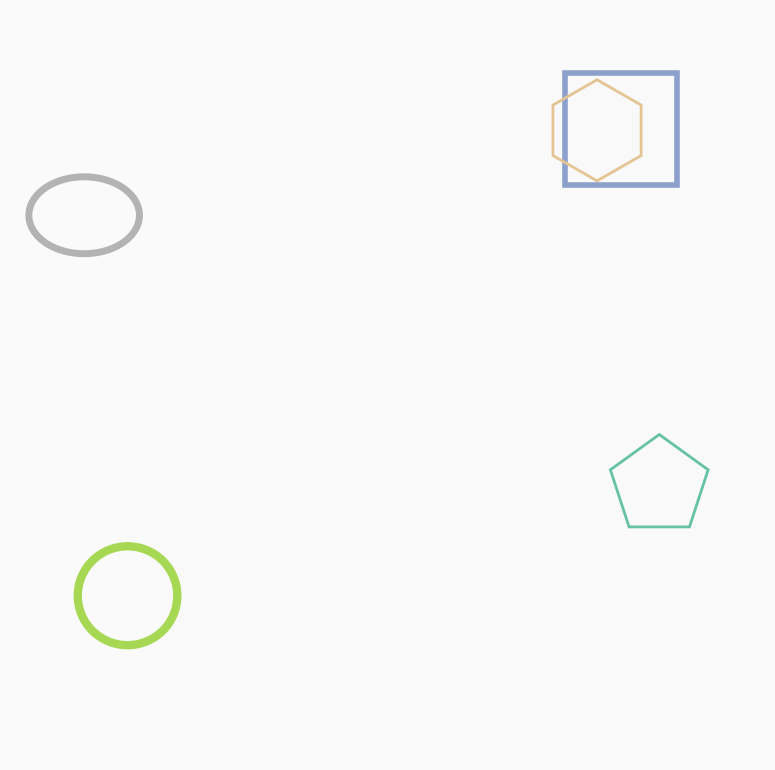[{"shape": "pentagon", "thickness": 1, "radius": 0.33, "center": [0.851, 0.369]}, {"shape": "square", "thickness": 2, "radius": 0.36, "center": [0.801, 0.833]}, {"shape": "circle", "thickness": 3, "radius": 0.32, "center": [0.165, 0.226]}, {"shape": "hexagon", "thickness": 1, "radius": 0.33, "center": [0.77, 0.831]}, {"shape": "oval", "thickness": 2.5, "radius": 0.36, "center": [0.109, 0.72]}]